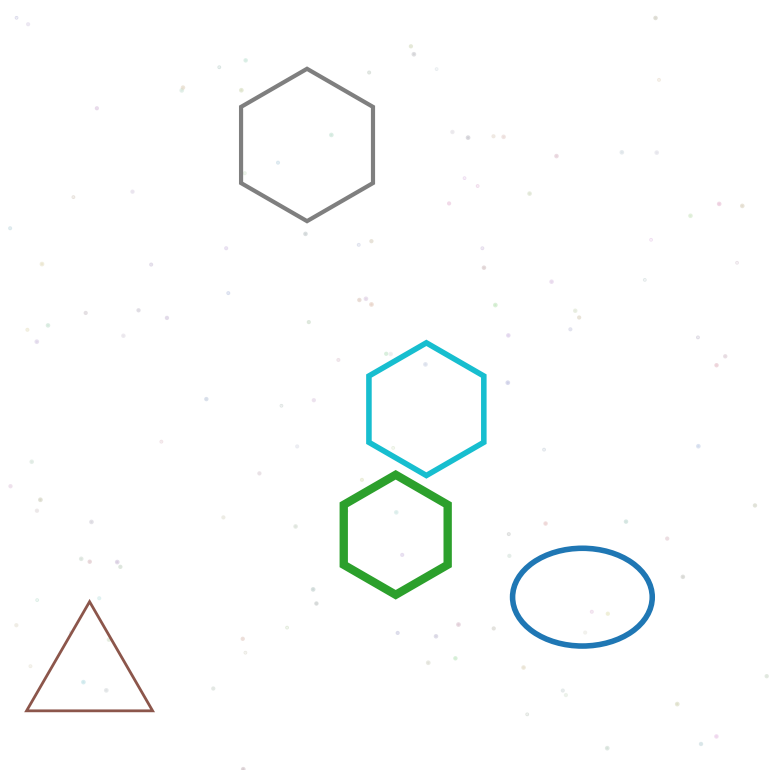[{"shape": "oval", "thickness": 2, "radius": 0.45, "center": [0.756, 0.224]}, {"shape": "hexagon", "thickness": 3, "radius": 0.39, "center": [0.514, 0.305]}, {"shape": "triangle", "thickness": 1, "radius": 0.47, "center": [0.116, 0.124]}, {"shape": "hexagon", "thickness": 1.5, "radius": 0.49, "center": [0.399, 0.812]}, {"shape": "hexagon", "thickness": 2, "radius": 0.43, "center": [0.554, 0.469]}]